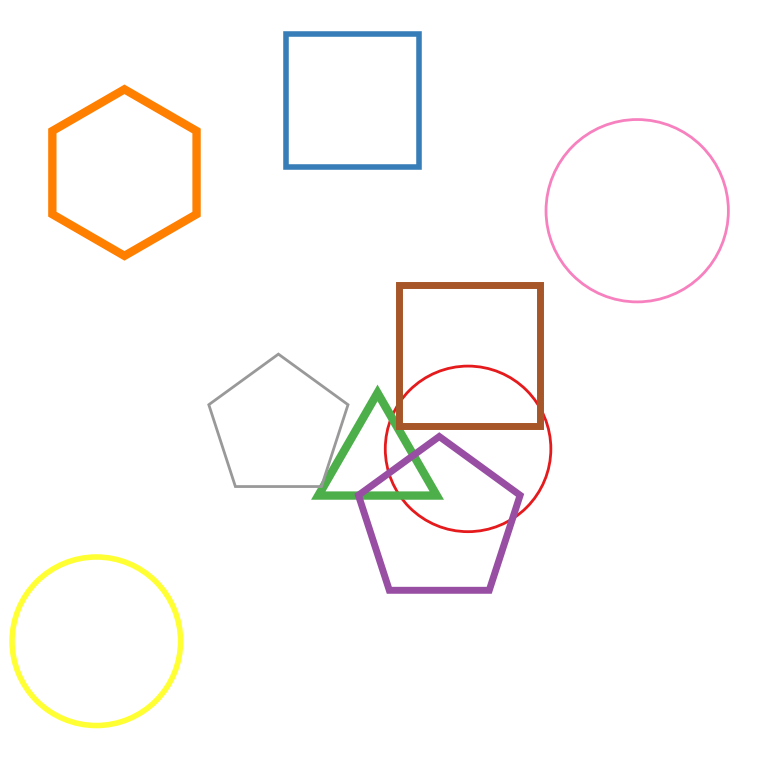[{"shape": "circle", "thickness": 1, "radius": 0.54, "center": [0.608, 0.417]}, {"shape": "square", "thickness": 2, "radius": 0.43, "center": [0.458, 0.869]}, {"shape": "triangle", "thickness": 3, "radius": 0.44, "center": [0.49, 0.401]}, {"shape": "pentagon", "thickness": 2.5, "radius": 0.55, "center": [0.57, 0.323]}, {"shape": "hexagon", "thickness": 3, "radius": 0.54, "center": [0.162, 0.776]}, {"shape": "circle", "thickness": 2, "radius": 0.55, "center": [0.125, 0.167]}, {"shape": "square", "thickness": 2.5, "radius": 0.46, "center": [0.61, 0.538]}, {"shape": "circle", "thickness": 1, "radius": 0.59, "center": [0.828, 0.726]}, {"shape": "pentagon", "thickness": 1, "radius": 0.48, "center": [0.362, 0.445]}]